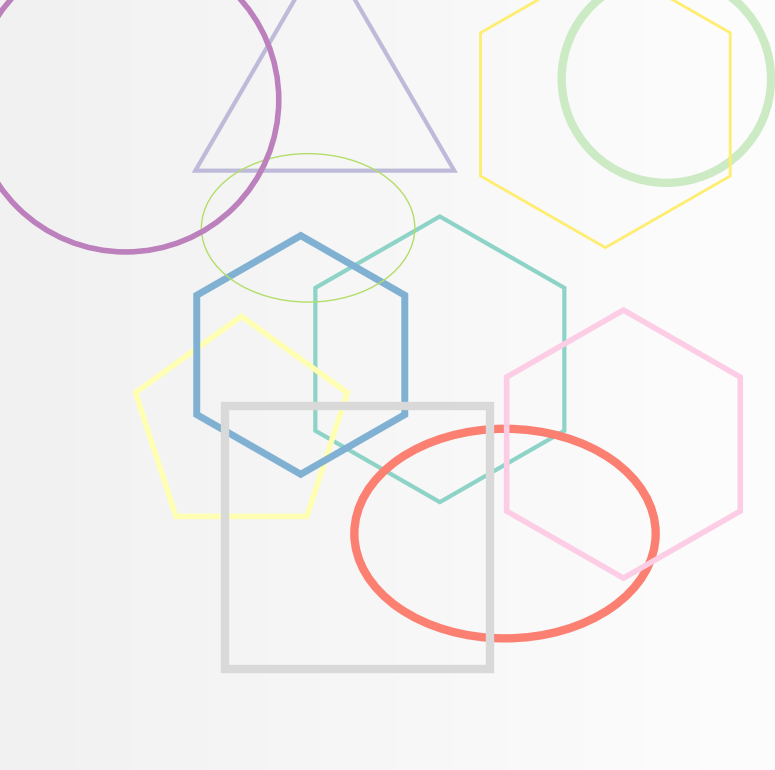[{"shape": "hexagon", "thickness": 1.5, "radius": 0.93, "center": [0.568, 0.533]}, {"shape": "pentagon", "thickness": 2, "radius": 0.72, "center": [0.311, 0.446]}, {"shape": "triangle", "thickness": 1.5, "radius": 0.96, "center": [0.419, 0.875]}, {"shape": "oval", "thickness": 3, "radius": 0.97, "center": [0.652, 0.307]}, {"shape": "hexagon", "thickness": 2.5, "radius": 0.77, "center": [0.388, 0.539]}, {"shape": "oval", "thickness": 0.5, "radius": 0.69, "center": [0.398, 0.704]}, {"shape": "hexagon", "thickness": 2, "radius": 0.87, "center": [0.804, 0.423]}, {"shape": "square", "thickness": 3, "radius": 0.85, "center": [0.461, 0.303]}, {"shape": "circle", "thickness": 2, "radius": 0.99, "center": [0.162, 0.87]}, {"shape": "circle", "thickness": 3, "radius": 0.68, "center": [0.86, 0.898]}, {"shape": "hexagon", "thickness": 1, "radius": 0.93, "center": [0.781, 0.864]}]